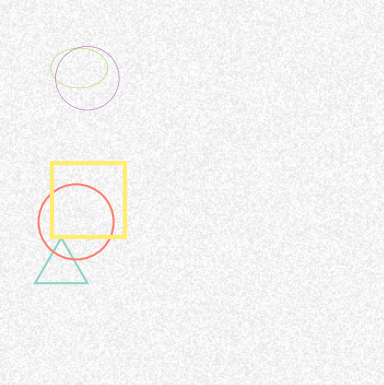[{"shape": "triangle", "thickness": 1.5, "radius": 0.39, "center": [0.159, 0.304]}, {"shape": "circle", "thickness": 1.5, "radius": 0.49, "center": [0.198, 0.424]}, {"shape": "oval", "thickness": 0.5, "radius": 0.37, "center": [0.206, 0.823]}, {"shape": "circle", "thickness": 0.5, "radius": 0.41, "center": [0.227, 0.797]}, {"shape": "square", "thickness": 3, "radius": 0.48, "center": [0.23, 0.481]}]